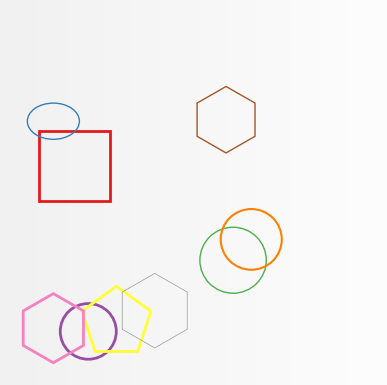[{"shape": "square", "thickness": 2, "radius": 0.45, "center": [0.192, 0.569]}, {"shape": "oval", "thickness": 1, "radius": 0.34, "center": [0.138, 0.685]}, {"shape": "circle", "thickness": 1, "radius": 0.43, "center": [0.601, 0.324]}, {"shape": "circle", "thickness": 2, "radius": 0.36, "center": [0.228, 0.139]}, {"shape": "circle", "thickness": 1.5, "radius": 0.39, "center": [0.648, 0.378]}, {"shape": "pentagon", "thickness": 2, "radius": 0.47, "center": [0.3, 0.163]}, {"shape": "hexagon", "thickness": 1, "radius": 0.43, "center": [0.583, 0.689]}, {"shape": "hexagon", "thickness": 2, "radius": 0.45, "center": [0.138, 0.148]}, {"shape": "hexagon", "thickness": 0.5, "radius": 0.48, "center": [0.399, 0.193]}]